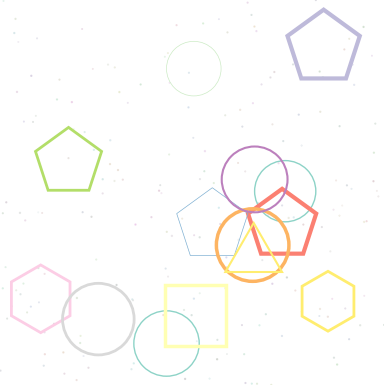[{"shape": "circle", "thickness": 1, "radius": 0.42, "center": [0.433, 0.108]}, {"shape": "circle", "thickness": 1, "radius": 0.4, "center": [0.741, 0.503]}, {"shape": "square", "thickness": 2.5, "radius": 0.4, "center": [0.507, 0.18]}, {"shape": "pentagon", "thickness": 3, "radius": 0.49, "center": [0.841, 0.876]}, {"shape": "pentagon", "thickness": 3, "radius": 0.47, "center": [0.733, 0.416]}, {"shape": "pentagon", "thickness": 0.5, "radius": 0.49, "center": [0.551, 0.415]}, {"shape": "circle", "thickness": 2.5, "radius": 0.47, "center": [0.656, 0.363]}, {"shape": "pentagon", "thickness": 2, "radius": 0.45, "center": [0.178, 0.579]}, {"shape": "hexagon", "thickness": 2, "radius": 0.44, "center": [0.106, 0.224]}, {"shape": "circle", "thickness": 2, "radius": 0.46, "center": [0.255, 0.171]}, {"shape": "circle", "thickness": 1.5, "radius": 0.43, "center": [0.661, 0.534]}, {"shape": "circle", "thickness": 0.5, "radius": 0.35, "center": [0.503, 0.822]}, {"shape": "hexagon", "thickness": 2, "radius": 0.39, "center": [0.852, 0.218]}, {"shape": "triangle", "thickness": 1.5, "radius": 0.43, "center": [0.659, 0.336]}]